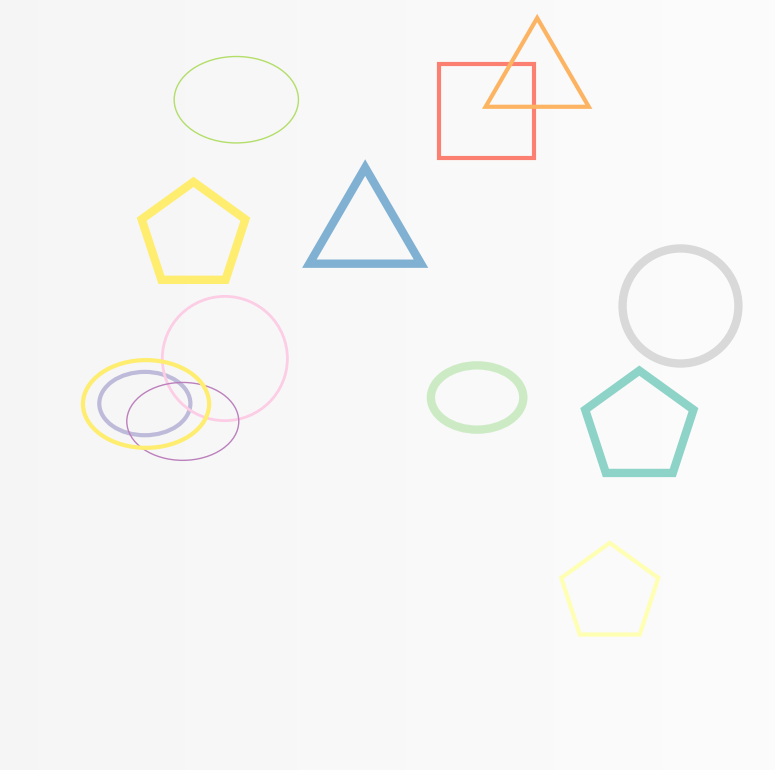[{"shape": "pentagon", "thickness": 3, "radius": 0.37, "center": [0.825, 0.445]}, {"shape": "pentagon", "thickness": 1.5, "radius": 0.33, "center": [0.787, 0.229]}, {"shape": "oval", "thickness": 1.5, "radius": 0.29, "center": [0.187, 0.476]}, {"shape": "square", "thickness": 1.5, "radius": 0.31, "center": [0.627, 0.856]}, {"shape": "triangle", "thickness": 3, "radius": 0.42, "center": [0.471, 0.699]}, {"shape": "triangle", "thickness": 1.5, "radius": 0.38, "center": [0.693, 0.9]}, {"shape": "oval", "thickness": 0.5, "radius": 0.4, "center": [0.305, 0.87]}, {"shape": "circle", "thickness": 1, "radius": 0.4, "center": [0.29, 0.534]}, {"shape": "circle", "thickness": 3, "radius": 0.37, "center": [0.878, 0.603]}, {"shape": "oval", "thickness": 0.5, "radius": 0.36, "center": [0.236, 0.453]}, {"shape": "oval", "thickness": 3, "radius": 0.3, "center": [0.616, 0.484]}, {"shape": "pentagon", "thickness": 3, "radius": 0.35, "center": [0.25, 0.693]}, {"shape": "oval", "thickness": 1.5, "radius": 0.41, "center": [0.188, 0.475]}]